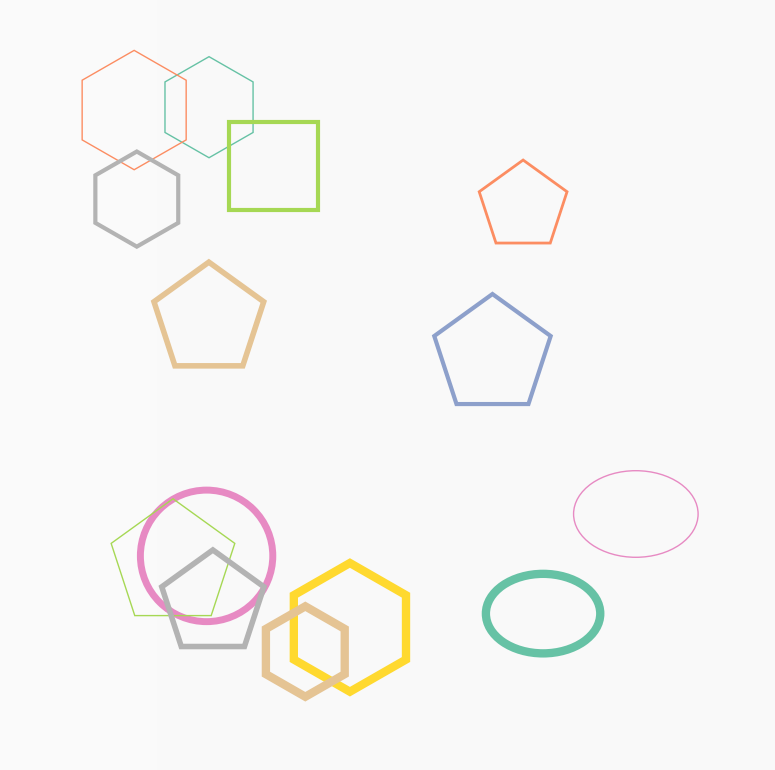[{"shape": "oval", "thickness": 3, "radius": 0.37, "center": [0.701, 0.203]}, {"shape": "hexagon", "thickness": 0.5, "radius": 0.33, "center": [0.27, 0.861]}, {"shape": "pentagon", "thickness": 1, "radius": 0.3, "center": [0.675, 0.733]}, {"shape": "hexagon", "thickness": 0.5, "radius": 0.39, "center": [0.173, 0.857]}, {"shape": "pentagon", "thickness": 1.5, "radius": 0.39, "center": [0.635, 0.539]}, {"shape": "circle", "thickness": 2.5, "radius": 0.43, "center": [0.267, 0.278]}, {"shape": "oval", "thickness": 0.5, "radius": 0.4, "center": [0.82, 0.332]}, {"shape": "pentagon", "thickness": 0.5, "radius": 0.42, "center": [0.223, 0.268]}, {"shape": "square", "thickness": 1.5, "radius": 0.29, "center": [0.353, 0.784]}, {"shape": "hexagon", "thickness": 3, "radius": 0.42, "center": [0.452, 0.185]}, {"shape": "hexagon", "thickness": 3, "radius": 0.29, "center": [0.394, 0.154]}, {"shape": "pentagon", "thickness": 2, "radius": 0.37, "center": [0.269, 0.585]}, {"shape": "pentagon", "thickness": 2, "radius": 0.35, "center": [0.275, 0.216]}, {"shape": "hexagon", "thickness": 1.5, "radius": 0.31, "center": [0.177, 0.741]}]